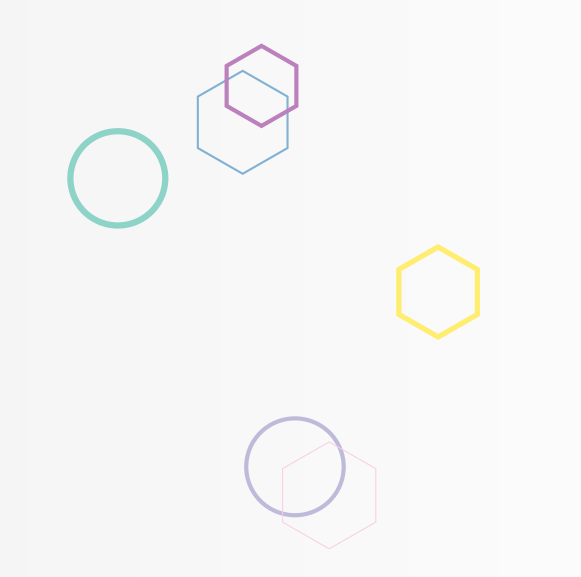[{"shape": "circle", "thickness": 3, "radius": 0.41, "center": [0.203, 0.69]}, {"shape": "circle", "thickness": 2, "radius": 0.42, "center": [0.507, 0.191]}, {"shape": "hexagon", "thickness": 1, "radius": 0.45, "center": [0.418, 0.787]}, {"shape": "hexagon", "thickness": 0.5, "radius": 0.46, "center": [0.566, 0.141]}, {"shape": "hexagon", "thickness": 2, "radius": 0.35, "center": [0.45, 0.85]}, {"shape": "hexagon", "thickness": 2.5, "radius": 0.39, "center": [0.754, 0.494]}]